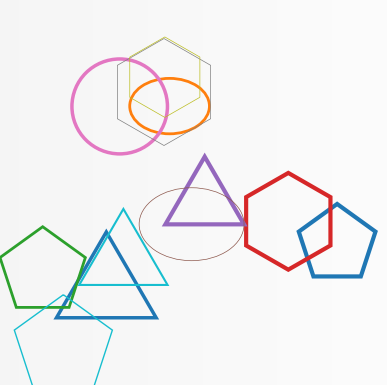[{"shape": "triangle", "thickness": 2.5, "radius": 0.74, "center": [0.274, 0.249]}, {"shape": "pentagon", "thickness": 3, "radius": 0.52, "center": [0.87, 0.366]}, {"shape": "oval", "thickness": 2, "radius": 0.51, "center": [0.438, 0.724]}, {"shape": "pentagon", "thickness": 2, "radius": 0.58, "center": [0.11, 0.295]}, {"shape": "hexagon", "thickness": 3, "radius": 0.63, "center": [0.744, 0.425]}, {"shape": "triangle", "thickness": 3, "radius": 0.59, "center": [0.528, 0.476]}, {"shape": "oval", "thickness": 0.5, "radius": 0.68, "center": [0.494, 0.418]}, {"shape": "circle", "thickness": 2.5, "radius": 0.62, "center": [0.309, 0.724]}, {"shape": "hexagon", "thickness": 0.5, "radius": 0.69, "center": [0.423, 0.761]}, {"shape": "hexagon", "thickness": 0.5, "radius": 0.52, "center": [0.425, 0.8]}, {"shape": "pentagon", "thickness": 1, "radius": 0.67, "center": [0.163, 0.101]}, {"shape": "triangle", "thickness": 1.5, "radius": 0.66, "center": [0.318, 0.326]}]